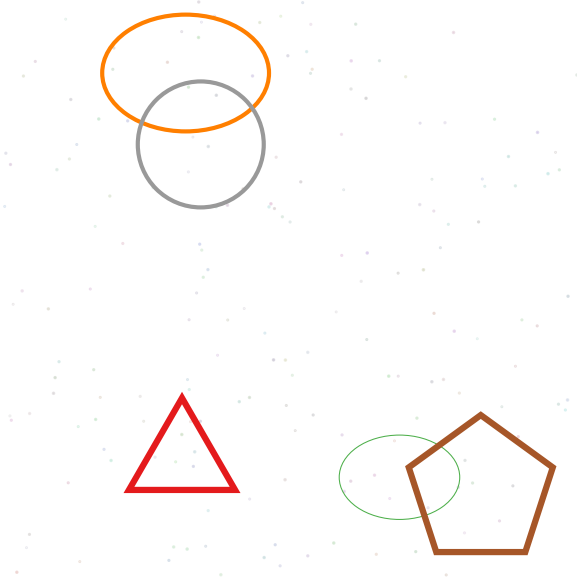[{"shape": "triangle", "thickness": 3, "radius": 0.53, "center": [0.315, 0.204]}, {"shape": "oval", "thickness": 0.5, "radius": 0.52, "center": [0.692, 0.173]}, {"shape": "oval", "thickness": 2, "radius": 0.72, "center": [0.321, 0.873]}, {"shape": "pentagon", "thickness": 3, "radius": 0.66, "center": [0.833, 0.149]}, {"shape": "circle", "thickness": 2, "radius": 0.55, "center": [0.348, 0.749]}]